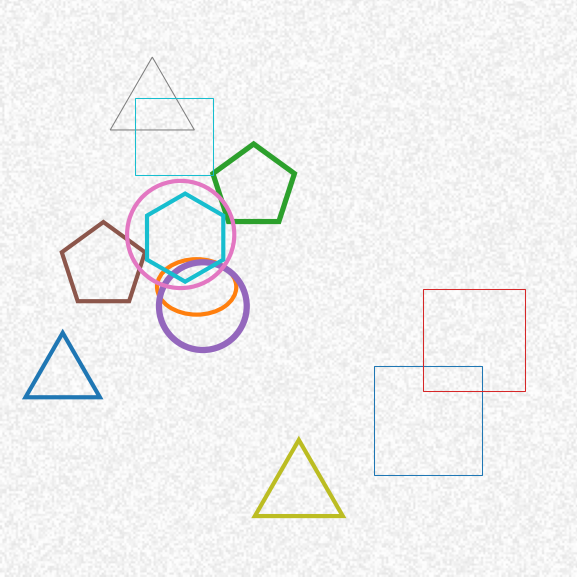[{"shape": "triangle", "thickness": 2, "radius": 0.37, "center": [0.109, 0.348]}, {"shape": "square", "thickness": 0.5, "radius": 0.47, "center": [0.741, 0.271]}, {"shape": "oval", "thickness": 2, "radius": 0.34, "center": [0.341, 0.502]}, {"shape": "pentagon", "thickness": 2.5, "radius": 0.37, "center": [0.439, 0.676]}, {"shape": "square", "thickness": 0.5, "radius": 0.44, "center": [0.82, 0.41]}, {"shape": "circle", "thickness": 3, "radius": 0.38, "center": [0.351, 0.469]}, {"shape": "pentagon", "thickness": 2, "radius": 0.38, "center": [0.179, 0.539]}, {"shape": "circle", "thickness": 2, "radius": 0.46, "center": [0.313, 0.593]}, {"shape": "triangle", "thickness": 0.5, "radius": 0.42, "center": [0.264, 0.816]}, {"shape": "triangle", "thickness": 2, "radius": 0.44, "center": [0.517, 0.149]}, {"shape": "square", "thickness": 0.5, "radius": 0.34, "center": [0.302, 0.763]}, {"shape": "hexagon", "thickness": 2, "radius": 0.38, "center": [0.321, 0.588]}]